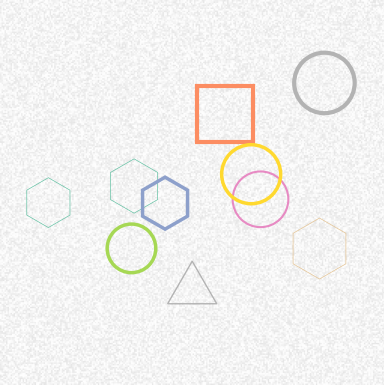[{"shape": "hexagon", "thickness": 0.5, "radius": 0.32, "center": [0.126, 0.474]}, {"shape": "hexagon", "thickness": 0.5, "radius": 0.35, "center": [0.348, 0.517]}, {"shape": "square", "thickness": 3, "radius": 0.36, "center": [0.585, 0.703]}, {"shape": "hexagon", "thickness": 2.5, "radius": 0.34, "center": [0.429, 0.472]}, {"shape": "circle", "thickness": 1.5, "radius": 0.36, "center": [0.677, 0.482]}, {"shape": "circle", "thickness": 2.5, "radius": 0.32, "center": [0.342, 0.355]}, {"shape": "circle", "thickness": 2.5, "radius": 0.38, "center": [0.652, 0.547]}, {"shape": "hexagon", "thickness": 0.5, "radius": 0.4, "center": [0.83, 0.354]}, {"shape": "triangle", "thickness": 1, "radius": 0.37, "center": [0.499, 0.248]}, {"shape": "circle", "thickness": 3, "radius": 0.39, "center": [0.843, 0.785]}]